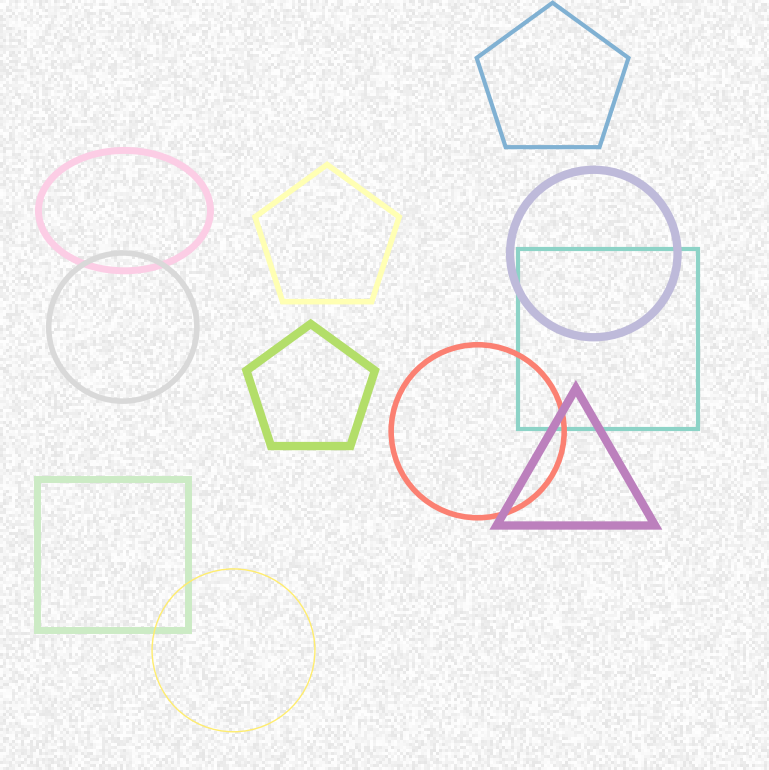[{"shape": "square", "thickness": 1.5, "radius": 0.59, "center": [0.789, 0.56]}, {"shape": "pentagon", "thickness": 2, "radius": 0.49, "center": [0.425, 0.688]}, {"shape": "circle", "thickness": 3, "radius": 0.54, "center": [0.771, 0.671]}, {"shape": "circle", "thickness": 2, "radius": 0.56, "center": [0.62, 0.44]}, {"shape": "pentagon", "thickness": 1.5, "radius": 0.52, "center": [0.718, 0.893]}, {"shape": "pentagon", "thickness": 3, "radius": 0.44, "center": [0.403, 0.492]}, {"shape": "oval", "thickness": 2.5, "radius": 0.56, "center": [0.162, 0.726]}, {"shape": "circle", "thickness": 2, "radius": 0.48, "center": [0.159, 0.575]}, {"shape": "triangle", "thickness": 3, "radius": 0.59, "center": [0.748, 0.377]}, {"shape": "square", "thickness": 2.5, "radius": 0.49, "center": [0.146, 0.28]}, {"shape": "circle", "thickness": 0.5, "radius": 0.53, "center": [0.303, 0.155]}]